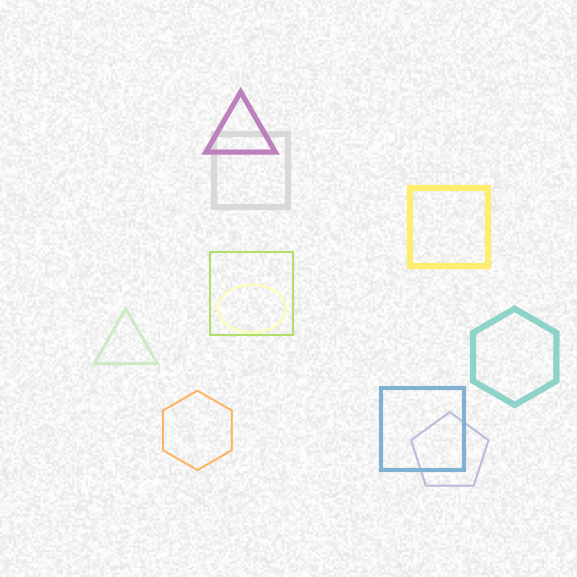[{"shape": "hexagon", "thickness": 3, "radius": 0.42, "center": [0.891, 0.381]}, {"shape": "oval", "thickness": 1, "radius": 0.29, "center": [0.436, 0.465]}, {"shape": "pentagon", "thickness": 1, "radius": 0.35, "center": [0.779, 0.215]}, {"shape": "square", "thickness": 2, "radius": 0.36, "center": [0.731, 0.256]}, {"shape": "hexagon", "thickness": 1, "radius": 0.34, "center": [0.342, 0.254]}, {"shape": "square", "thickness": 1, "radius": 0.36, "center": [0.435, 0.491]}, {"shape": "square", "thickness": 3, "radius": 0.32, "center": [0.434, 0.704]}, {"shape": "triangle", "thickness": 2.5, "radius": 0.35, "center": [0.417, 0.77]}, {"shape": "triangle", "thickness": 1.5, "radius": 0.32, "center": [0.218, 0.401]}, {"shape": "square", "thickness": 3, "radius": 0.34, "center": [0.777, 0.606]}]